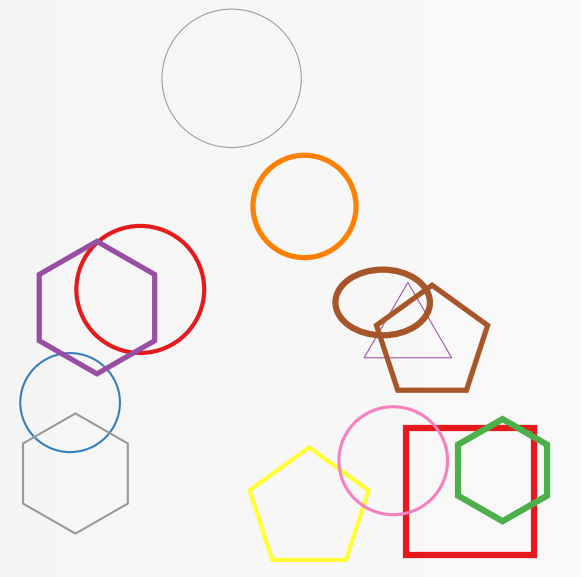[{"shape": "square", "thickness": 3, "radius": 0.55, "center": [0.809, 0.147]}, {"shape": "circle", "thickness": 2, "radius": 0.55, "center": [0.241, 0.498]}, {"shape": "circle", "thickness": 1, "radius": 0.43, "center": [0.121, 0.302]}, {"shape": "hexagon", "thickness": 3, "radius": 0.44, "center": [0.865, 0.185]}, {"shape": "hexagon", "thickness": 2.5, "radius": 0.57, "center": [0.167, 0.466]}, {"shape": "triangle", "thickness": 0.5, "radius": 0.44, "center": [0.702, 0.423]}, {"shape": "circle", "thickness": 2.5, "radius": 0.44, "center": [0.524, 0.642]}, {"shape": "pentagon", "thickness": 2, "radius": 0.54, "center": [0.532, 0.117]}, {"shape": "oval", "thickness": 3, "radius": 0.41, "center": [0.658, 0.475]}, {"shape": "pentagon", "thickness": 2.5, "radius": 0.5, "center": [0.743, 0.405]}, {"shape": "circle", "thickness": 1.5, "radius": 0.47, "center": [0.677, 0.201]}, {"shape": "circle", "thickness": 0.5, "radius": 0.6, "center": [0.399, 0.864]}, {"shape": "hexagon", "thickness": 1, "radius": 0.52, "center": [0.13, 0.179]}]